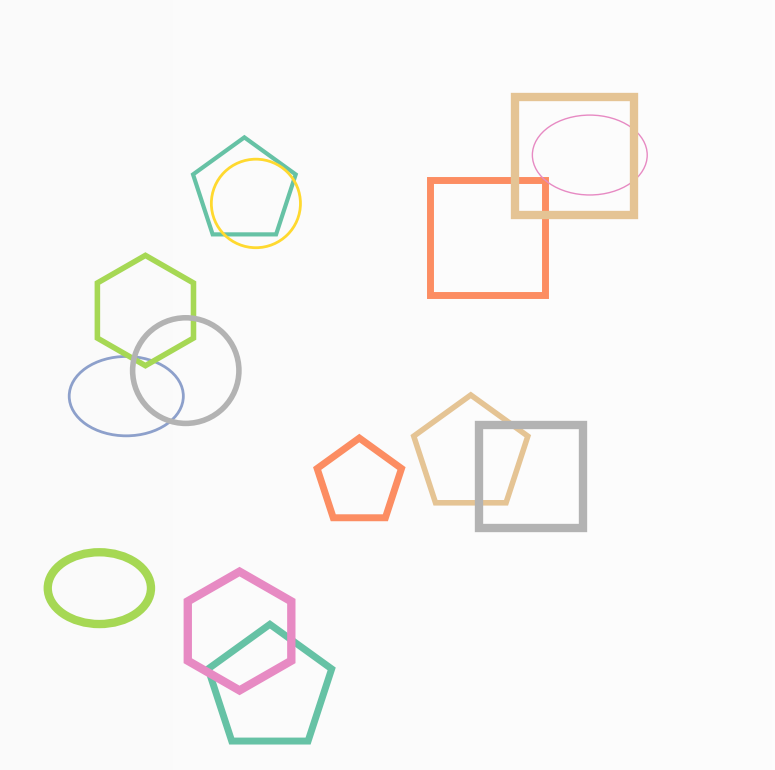[{"shape": "pentagon", "thickness": 1.5, "radius": 0.35, "center": [0.315, 0.752]}, {"shape": "pentagon", "thickness": 2.5, "radius": 0.42, "center": [0.348, 0.105]}, {"shape": "square", "thickness": 2.5, "radius": 0.37, "center": [0.628, 0.692]}, {"shape": "pentagon", "thickness": 2.5, "radius": 0.29, "center": [0.464, 0.374]}, {"shape": "oval", "thickness": 1, "radius": 0.37, "center": [0.163, 0.486]}, {"shape": "oval", "thickness": 0.5, "radius": 0.37, "center": [0.761, 0.799]}, {"shape": "hexagon", "thickness": 3, "radius": 0.39, "center": [0.309, 0.18]}, {"shape": "hexagon", "thickness": 2, "radius": 0.36, "center": [0.188, 0.597]}, {"shape": "oval", "thickness": 3, "radius": 0.33, "center": [0.128, 0.236]}, {"shape": "circle", "thickness": 1, "radius": 0.29, "center": [0.33, 0.736]}, {"shape": "pentagon", "thickness": 2, "radius": 0.39, "center": [0.607, 0.41]}, {"shape": "square", "thickness": 3, "radius": 0.38, "center": [0.741, 0.797]}, {"shape": "circle", "thickness": 2, "radius": 0.34, "center": [0.24, 0.519]}, {"shape": "square", "thickness": 3, "radius": 0.34, "center": [0.685, 0.381]}]